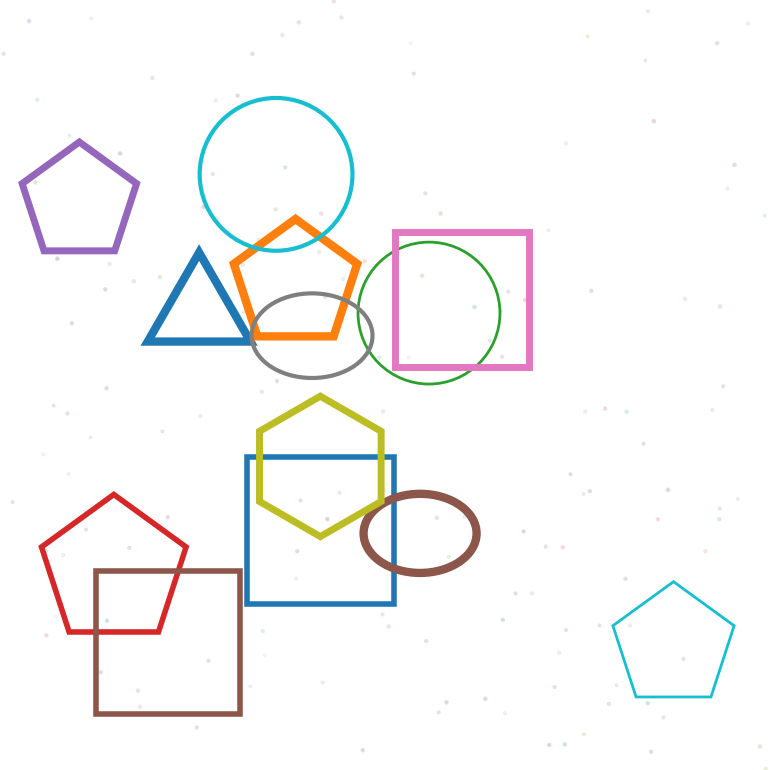[{"shape": "triangle", "thickness": 3, "radius": 0.39, "center": [0.259, 0.595]}, {"shape": "square", "thickness": 2, "radius": 0.48, "center": [0.416, 0.311]}, {"shape": "pentagon", "thickness": 3, "radius": 0.42, "center": [0.384, 0.631]}, {"shape": "circle", "thickness": 1, "radius": 0.46, "center": [0.557, 0.593]}, {"shape": "pentagon", "thickness": 2, "radius": 0.49, "center": [0.148, 0.259]}, {"shape": "pentagon", "thickness": 2.5, "radius": 0.39, "center": [0.103, 0.737]}, {"shape": "oval", "thickness": 3, "radius": 0.37, "center": [0.546, 0.307]}, {"shape": "square", "thickness": 2, "radius": 0.47, "center": [0.218, 0.166]}, {"shape": "square", "thickness": 2.5, "radius": 0.44, "center": [0.6, 0.611]}, {"shape": "oval", "thickness": 1.5, "radius": 0.39, "center": [0.405, 0.564]}, {"shape": "hexagon", "thickness": 2.5, "radius": 0.46, "center": [0.416, 0.394]}, {"shape": "pentagon", "thickness": 1, "radius": 0.41, "center": [0.875, 0.162]}, {"shape": "circle", "thickness": 1.5, "radius": 0.5, "center": [0.359, 0.774]}]